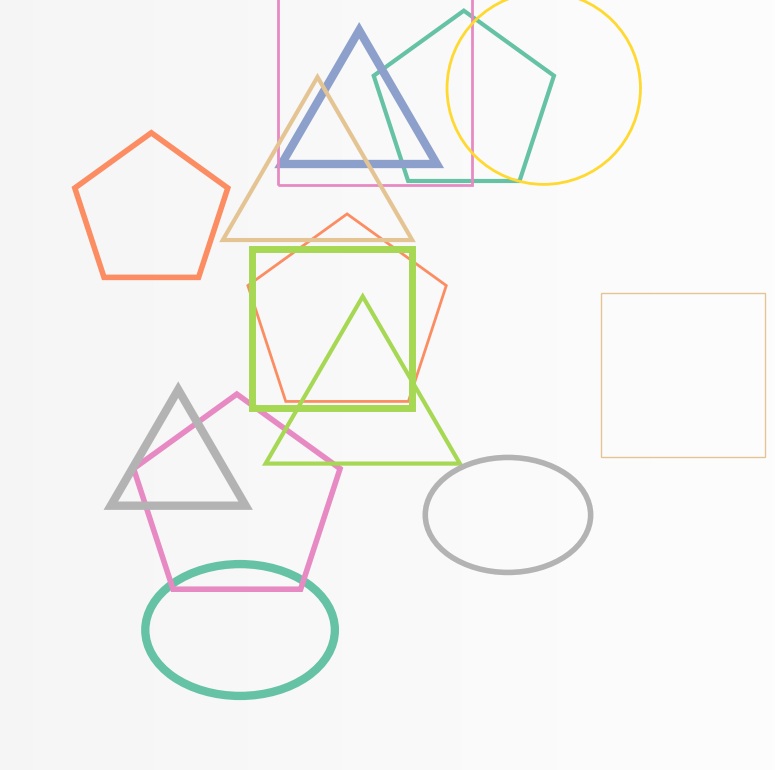[{"shape": "oval", "thickness": 3, "radius": 0.61, "center": [0.31, 0.182]}, {"shape": "pentagon", "thickness": 1.5, "radius": 0.61, "center": [0.598, 0.864]}, {"shape": "pentagon", "thickness": 1, "radius": 0.67, "center": [0.448, 0.588]}, {"shape": "pentagon", "thickness": 2, "radius": 0.52, "center": [0.195, 0.724]}, {"shape": "triangle", "thickness": 3, "radius": 0.58, "center": [0.463, 0.845]}, {"shape": "pentagon", "thickness": 2, "radius": 0.7, "center": [0.306, 0.348]}, {"shape": "square", "thickness": 1, "radius": 0.63, "center": [0.484, 0.884]}, {"shape": "square", "thickness": 2.5, "radius": 0.52, "center": [0.428, 0.574]}, {"shape": "triangle", "thickness": 1.5, "radius": 0.72, "center": [0.468, 0.47]}, {"shape": "circle", "thickness": 1, "radius": 0.62, "center": [0.702, 0.885]}, {"shape": "triangle", "thickness": 1.5, "radius": 0.71, "center": [0.41, 0.759]}, {"shape": "square", "thickness": 0.5, "radius": 0.53, "center": [0.881, 0.513]}, {"shape": "oval", "thickness": 2, "radius": 0.53, "center": [0.655, 0.331]}, {"shape": "triangle", "thickness": 3, "radius": 0.5, "center": [0.23, 0.393]}]